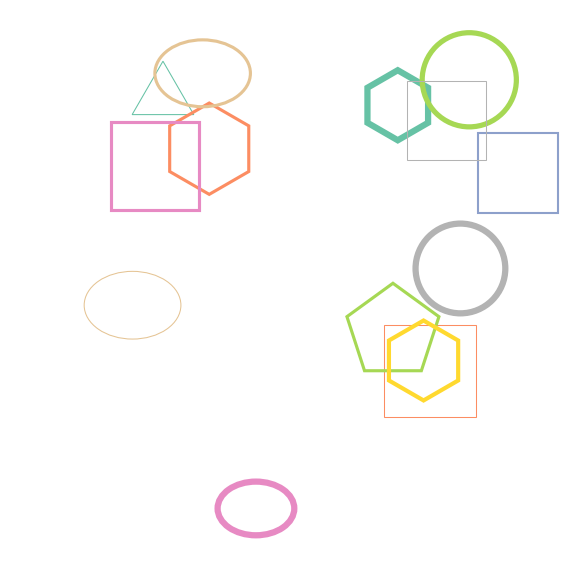[{"shape": "hexagon", "thickness": 3, "radius": 0.3, "center": [0.689, 0.817]}, {"shape": "triangle", "thickness": 0.5, "radius": 0.31, "center": [0.282, 0.832]}, {"shape": "hexagon", "thickness": 1.5, "radius": 0.4, "center": [0.362, 0.742]}, {"shape": "square", "thickness": 0.5, "radius": 0.4, "center": [0.745, 0.357]}, {"shape": "square", "thickness": 1, "radius": 0.34, "center": [0.897, 0.7]}, {"shape": "square", "thickness": 1.5, "radius": 0.38, "center": [0.269, 0.711]}, {"shape": "oval", "thickness": 3, "radius": 0.33, "center": [0.443, 0.119]}, {"shape": "circle", "thickness": 2.5, "radius": 0.41, "center": [0.813, 0.861]}, {"shape": "pentagon", "thickness": 1.5, "radius": 0.42, "center": [0.68, 0.425]}, {"shape": "hexagon", "thickness": 2, "radius": 0.35, "center": [0.733, 0.375]}, {"shape": "oval", "thickness": 1.5, "radius": 0.41, "center": [0.351, 0.872]}, {"shape": "oval", "thickness": 0.5, "radius": 0.42, "center": [0.23, 0.471]}, {"shape": "circle", "thickness": 3, "radius": 0.39, "center": [0.797, 0.534]}, {"shape": "square", "thickness": 0.5, "radius": 0.34, "center": [0.773, 0.79]}]